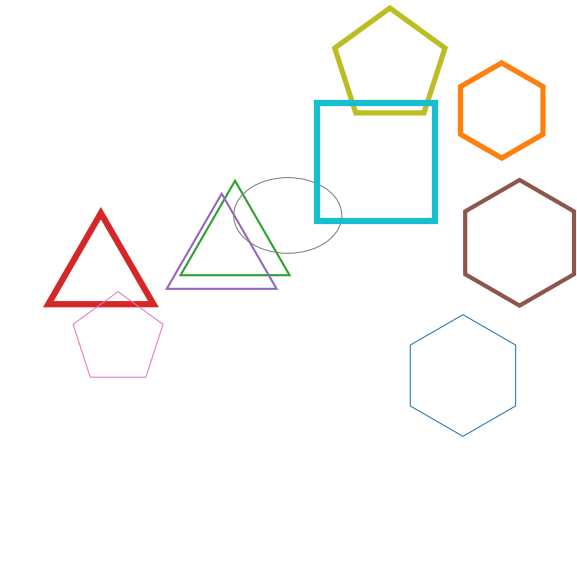[{"shape": "hexagon", "thickness": 0.5, "radius": 0.53, "center": [0.802, 0.349]}, {"shape": "hexagon", "thickness": 2.5, "radius": 0.41, "center": [0.869, 0.808]}, {"shape": "triangle", "thickness": 1, "radius": 0.55, "center": [0.407, 0.577]}, {"shape": "triangle", "thickness": 3, "radius": 0.53, "center": [0.175, 0.525]}, {"shape": "triangle", "thickness": 1, "radius": 0.55, "center": [0.384, 0.554]}, {"shape": "hexagon", "thickness": 2, "radius": 0.54, "center": [0.9, 0.579]}, {"shape": "pentagon", "thickness": 0.5, "radius": 0.41, "center": [0.204, 0.412]}, {"shape": "oval", "thickness": 0.5, "radius": 0.47, "center": [0.498, 0.626]}, {"shape": "pentagon", "thickness": 2.5, "radius": 0.5, "center": [0.675, 0.885]}, {"shape": "square", "thickness": 3, "radius": 0.51, "center": [0.651, 0.719]}]